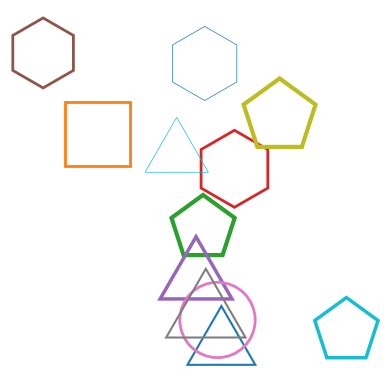[{"shape": "triangle", "thickness": 1.5, "radius": 0.51, "center": [0.575, 0.103]}, {"shape": "hexagon", "thickness": 0.5, "radius": 0.48, "center": [0.532, 0.835]}, {"shape": "square", "thickness": 2, "radius": 0.42, "center": [0.253, 0.652]}, {"shape": "pentagon", "thickness": 3, "radius": 0.43, "center": [0.527, 0.407]}, {"shape": "hexagon", "thickness": 2, "radius": 0.5, "center": [0.609, 0.562]}, {"shape": "triangle", "thickness": 2.5, "radius": 0.54, "center": [0.509, 0.277]}, {"shape": "hexagon", "thickness": 2, "radius": 0.45, "center": [0.112, 0.863]}, {"shape": "circle", "thickness": 2, "radius": 0.49, "center": [0.565, 0.169]}, {"shape": "triangle", "thickness": 1.5, "radius": 0.59, "center": [0.535, 0.183]}, {"shape": "pentagon", "thickness": 3, "radius": 0.49, "center": [0.726, 0.698]}, {"shape": "triangle", "thickness": 0.5, "radius": 0.47, "center": [0.459, 0.6]}, {"shape": "pentagon", "thickness": 2.5, "radius": 0.43, "center": [0.9, 0.141]}]